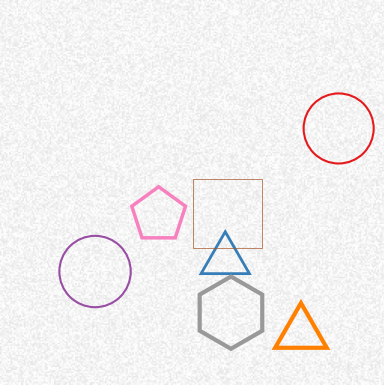[{"shape": "circle", "thickness": 1.5, "radius": 0.45, "center": [0.88, 0.666]}, {"shape": "triangle", "thickness": 2, "radius": 0.36, "center": [0.585, 0.326]}, {"shape": "circle", "thickness": 1.5, "radius": 0.46, "center": [0.247, 0.295]}, {"shape": "triangle", "thickness": 3, "radius": 0.39, "center": [0.782, 0.135]}, {"shape": "square", "thickness": 0.5, "radius": 0.45, "center": [0.591, 0.446]}, {"shape": "pentagon", "thickness": 2.5, "radius": 0.37, "center": [0.412, 0.442]}, {"shape": "hexagon", "thickness": 3, "radius": 0.47, "center": [0.6, 0.188]}]